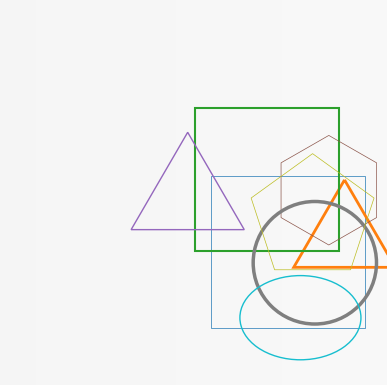[{"shape": "square", "thickness": 0.5, "radius": 0.99, "center": [0.744, 0.345]}, {"shape": "triangle", "thickness": 2, "radius": 0.76, "center": [0.889, 0.381]}, {"shape": "square", "thickness": 1.5, "radius": 0.93, "center": [0.689, 0.534]}, {"shape": "triangle", "thickness": 1, "radius": 0.84, "center": [0.484, 0.488]}, {"shape": "hexagon", "thickness": 0.5, "radius": 0.71, "center": [0.849, 0.506]}, {"shape": "circle", "thickness": 2.5, "radius": 0.8, "center": [0.812, 0.318]}, {"shape": "pentagon", "thickness": 0.5, "radius": 0.83, "center": [0.807, 0.434]}, {"shape": "oval", "thickness": 1, "radius": 0.78, "center": [0.775, 0.175]}]